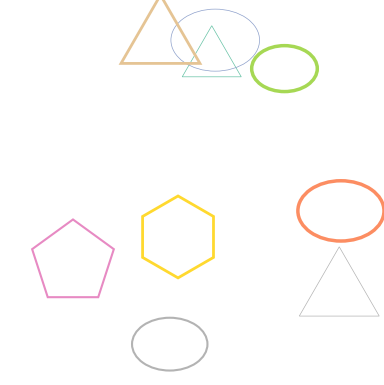[{"shape": "triangle", "thickness": 0.5, "radius": 0.44, "center": [0.55, 0.845]}, {"shape": "oval", "thickness": 2.5, "radius": 0.56, "center": [0.886, 0.452]}, {"shape": "oval", "thickness": 0.5, "radius": 0.58, "center": [0.559, 0.896]}, {"shape": "pentagon", "thickness": 1.5, "radius": 0.56, "center": [0.19, 0.318]}, {"shape": "oval", "thickness": 2.5, "radius": 0.43, "center": [0.739, 0.822]}, {"shape": "hexagon", "thickness": 2, "radius": 0.53, "center": [0.462, 0.385]}, {"shape": "triangle", "thickness": 2, "radius": 0.59, "center": [0.417, 0.894]}, {"shape": "oval", "thickness": 1.5, "radius": 0.49, "center": [0.441, 0.106]}, {"shape": "triangle", "thickness": 0.5, "radius": 0.6, "center": [0.881, 0.239]}]